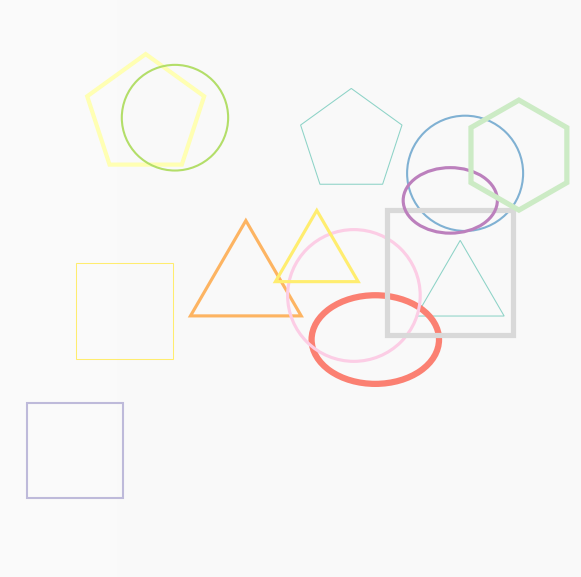[{"shape": "triangle", "thickness": 0.5, "radius": 0.44, "center": [0.792, 0.496]}, {"shape": "pentagon", "thickness": 0.5, "radius": 0.46, "center": [0.604, 0.754]}, {"shape": "pentagon", "thickness": 2, "radius": 0.53, "center": [0.251, 0.8]}, {"shape": "square", "thickness": 1, "radius": 0.41, "center": [0.13, 0.219]}, {"shape": "oval", "thickness": 3, "radius": 0.55, "center": [0.646, 0.411]}, {"shape": "circle", "thickness": 1, "radius": 0.5, "center": [0.8, 0.699]}, {"shape": "triangle", "thickness": 1.5, "radius": 0.55, "center": [0.423, 0.507]}, {"shape": "circle", "thickness": 1, "radius": 0.46, "center": [0.301, 0.795]}, {"shape": "circle", "thickness": 1.5, "radius": 0.57, "center": [0.609, 0.487]}, {"shape": "square", "thickness": 2.5, "radius": 0.54, "center": [0.775, 0.527]}, {"shape": "oval", "thickness": 1.5, "radius": 0.41, "center": [0.775, 0.652]}, {"shape": "hexagon", "thickness": 2.5, "radius": 0.48, "center": [0.893, 0.731]}, {"shape": "triangle", "thickness": 1.5, "radius": 0.41, "center": [0.545, 0.553]}, {"shape": "square", "thickness": 0.5, "radius": 0.42, "center": [0.214, 0.461]}]